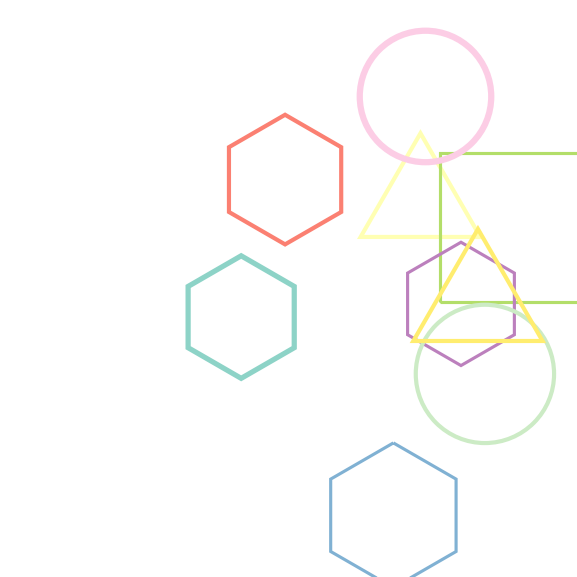[{"shape": "hexagon", "thickness": 2.5, "radius": 0.53, "center": [0.418, 0.45]}, {"shape": "triangle", "thickness": 2, "radius": 0.6, "center": [0.728, 0.649]}, {"shape": "hexagon", "thickness": 2, "radius": 0.56, "center": [0.494, 0.688]}, {"shape": "hexagon", "thickness": 1.5, "radius": 0.63, "center": [0.681, 0.107]}, {"shape": "square", "thickness": 1.5, "radius": 0.65, "center": [0.891, 0.605]}, {"shape": "circle", "thickness": 3, "radius": 0.57, "center": [0.737, 0.832]}, {"shape": "hexagon", "thickness": 1.5, "radius": 0.53, "center": [0.798, 0.473]}, {"shape": "circle", "thickness": 2, "radius": 0.6, "center": [0.84, 0.352]}, {"shape": "triangle", "thickness": 2, "radius": 0.65, "center": [0.828, 0.473]}]